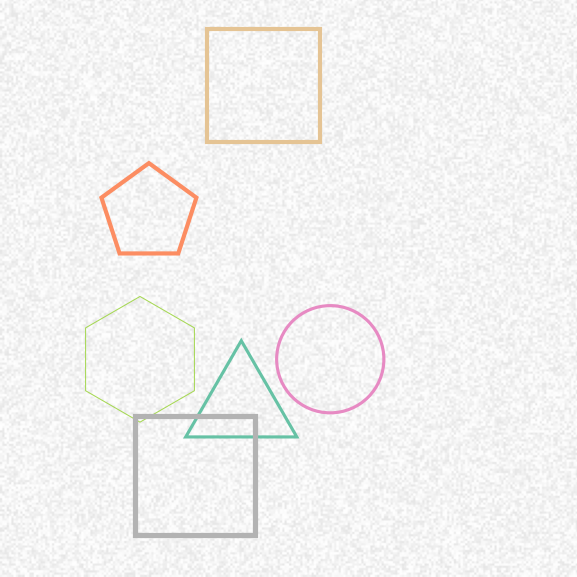[{"shape": "triangle", "thickness": 1.5, "radius": 0.56, "center": [0.418, 0.298]}, {"shape": "pentagon", "thickness": 2, "radius": 0.43, "center": [0.258, 0.63]}, {"shape": "circle", "thickness": 1.5, "radius": 0.46, "center": [0.572, 0.377]}, {"shape": "hexagon", "thickness": 0.5, "radius": 0.54, "center": [0.242, 0.377]}, {"shape": "square", "thickness": 2, "radius": 0.49, "center": [0.456, 0.851]}, {"shape": "square", "thickness": 2.5, "radius": 0.52, "center": [0.338, 0.176]}]